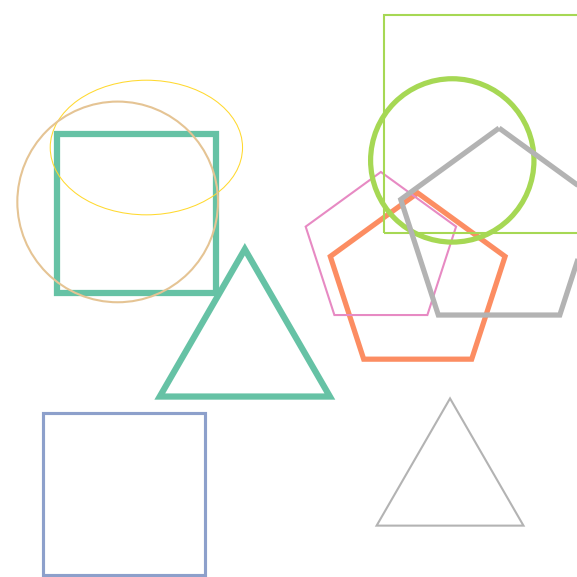[{"shape": "square", "thickness": 3, "radius": 0.69, "center": [0.236, 0.629]}, {"shape": "triangle", "thickness": 3, "radius": 0.85, "center": [0.424, 0.397]}, {"shape": "pentagon", "thickness": 2.5, "radius": 0.8, "center": [0.723, 0.506]}, {"shape": "square", "thickness": 1.5, "radius": 0.7, "center": [0.214, 0.143]}, {"shape": "pentagon", "thickness": 1, "radius": 0.68, "center": [0.66, 0.564]}, {"shape": "square", "thickness": 1, "radius": 0.94, "center": [0.853, 0.784]}, {"shape": "circle", "thickness": 2.5, "radius": 0.71, "center": [0.783, 0.721]}, {"shape": "oval", "thickness": 0.5, "radius": 0.83, "center": [0.253, 0.744]}, {"shape": "circle", "thickness": 1, "radius": 0.87, "center": [0.204, 0.649]}, {"shape": "triangle", "thickness": 1, "radius": 0.73, "center": [0.779, 0.162]}, {"shape": "pentagon", "thickness": 2.5, "radius": 0.89, "center": [0.864, 0.598]}]